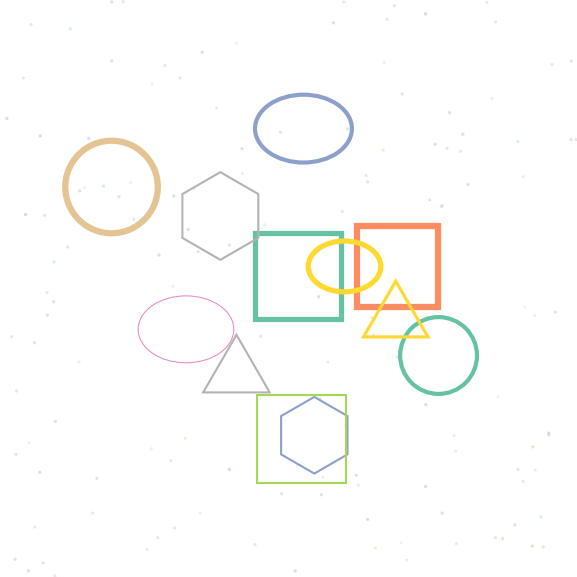[{"shape": "circle", "thickness": 2, "radius": 0.33, "center": [0.759, 0.384]}, {"shape": "square", "thickness": 2.5, "radius": 0.37, "center": [0.517, 0.521]}, {"shape": "square", "thickness": 3, "radius": 0.35, "center": [0.688, 0.538]}, {"shape": "hexagon", "thickness": 1, "radius": 0.33, "center": [0.544, 0.245]}, {"shape": "oval", "thickness": 2, "radius": 0.42, "center": [0.525, 0.776]}, {"shape": "oval", "thickness": 0.5, "radius": 0.41, "center": [0.322, 0.429]}, {"shape": "square", "thickness": 1, "radius": 0.38, "center": [0.522, 0.239]}, {"shape": "triangle", "thickness": 1.5, "radius": 0.32, "center": [0.685, 0.448]}, {"shape": "oval", "thickness": 2.5, "radius": 0.31, "center": [0.597, 0.538]}, {"shape": "circle", "thickness": 3, "radius": 0.4, "center": [0.193, 0.675]}, {"shape": "hexagon", "thickness": 1, "radius": 0.38, "center": [0.382, 0.625]}, {"shape": "triangle", "thickness": 1, "radius": 0.33, "center": [0.409, 0.353]}]